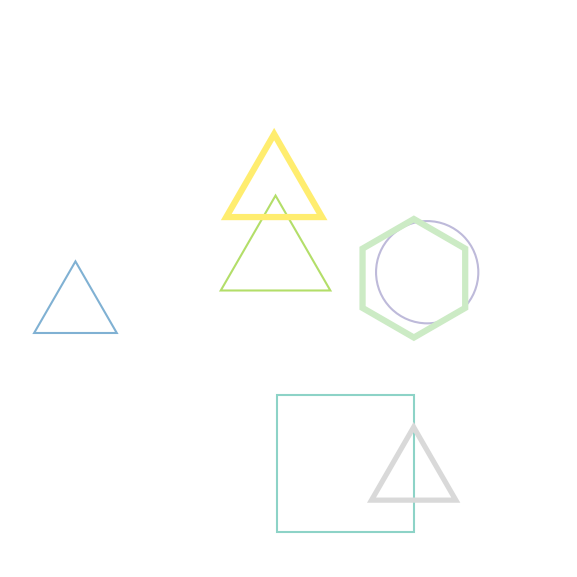[{"shape": "square", "thickness": 1, "radius": 0.59, "center": [0.599, 0.197]}, {"shape": "circle", "thickness": 1, "radius": 0.44, "center": [0.74, 0.528]}, {"shape": "triangle", "thickness": 1, "radius": 0.41, "center": [0.131, 0.464]}, {"shape": "triangle", "thickness": 1, "radius": 0.55, "center": [0.477, 0.551]}, {"shape": "triangle", "thickness": 2.5, "radius": 0.42, "center": [0.716, 0.175]}, {"shape": "hexagon", "thickness": 3, "radius": 0.51, "center": [0.717, 0.517]}, {"shape": "triangle", "thickness": 3, "radius": 0.48, "center": [0.475, 0.671]}]